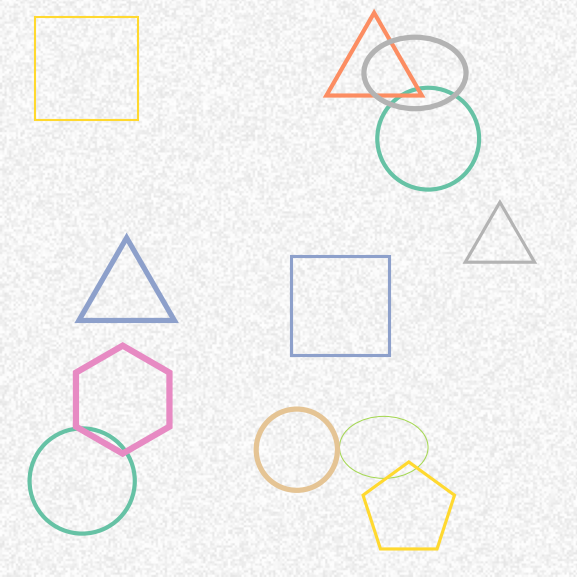[{"shape": "circle", "thickness": 2, "radius": 0.46, "center": [0.142, 0.166]}, {"shape": "circle", "thickness": 2, "radius": 0.44, "center": [0.741, 0.759]}, {"shape": "triangle", "thickness": 2, "radius": 0.48, "center": [0.648, 0.881]}, {"shape": "triangle", "thickness": 2.5, "radius": 0.48, "center": [0.219, 0.492]}, {"shape": "square", "thickness": 1.5, "radius": 0.43, "center": [0.589, 0.47]}, {"shape": "hexagon", "thickness": 3, "radius": 0.47, "center": [0.212, 0.307]}, {"shape": "oval", "thickness": 0.5, "radius": 0.38, "center": [0.665, 0.224]}, {"shape": "pentagon", "thickness": 1.5, "radius": 0.42, "center": [0.708, 0.116]}, {"shape": "square", "thickness": 1, "radius": 0.45, "center": [0.15, 0.881]}, {"shape": "circle", "thickness": 2.5, "radius": 0.35, "center": [0.514, 0.22]}, {"shape": "triangle", "thickness": 1.5, "radius": 0.35, "center": [0.866, 0.58]}, {"shape": "oval", "thickness": 2.5, "radius": 0.44, "center": [0.719, 0.873]}]